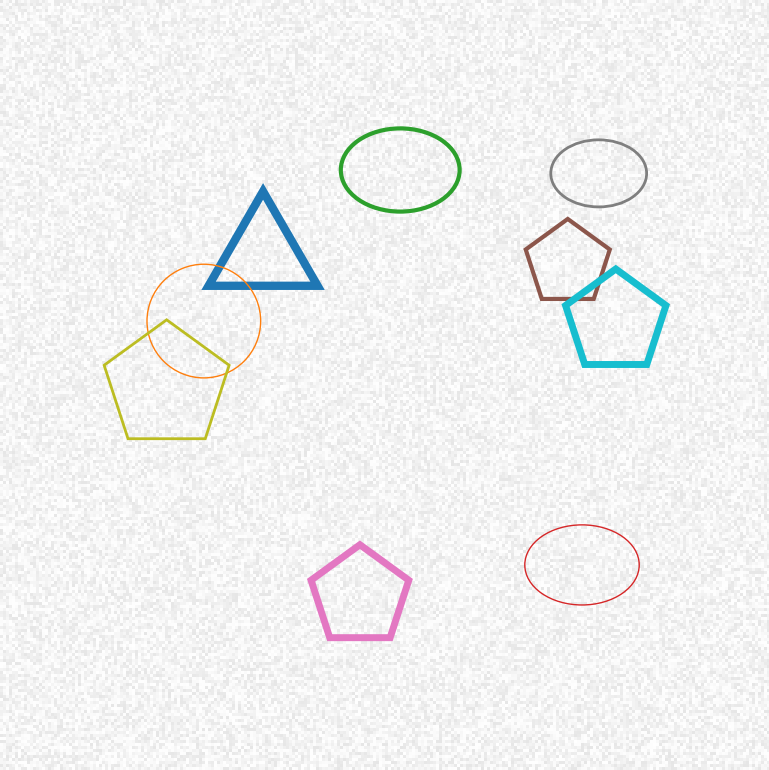[{"shape": "triangle", "thickness": 3, "radius": 0.41, "center": [0.342, 0.67]}, {"shape": "circle", "thickness": 0.5, "radius": 0.37, "center": [0.265, 0.583]}, {"shape": "oval", "thickness": 1.5, "radius": 0.39, "center": [0.52, 0.779]}, {"shape": "oval", "thickness": 0.5, "radius": 0.37, "center": [0.756, 0.266]}, {"shape": "pentagon", "thickness": 1.5, "radius": 0.29, "center": [0.737, 0.658]}, {"shape": "pentagon", "thickness": 2.5, "radius": 0.33, "center": [0.467, 0.226]}, {"shape": "oval", "thickness": 1, "radius": 0.31, "center": [0.778, 0.775]}, {"shape": "pentagon", "thickness": 1, "radius": 0.43, "center": [0.216, 0.499]}, {"shape": "pentagon", "thickness": 2.5, "radius": 0.34, "center": [0.8, 0.582]}]